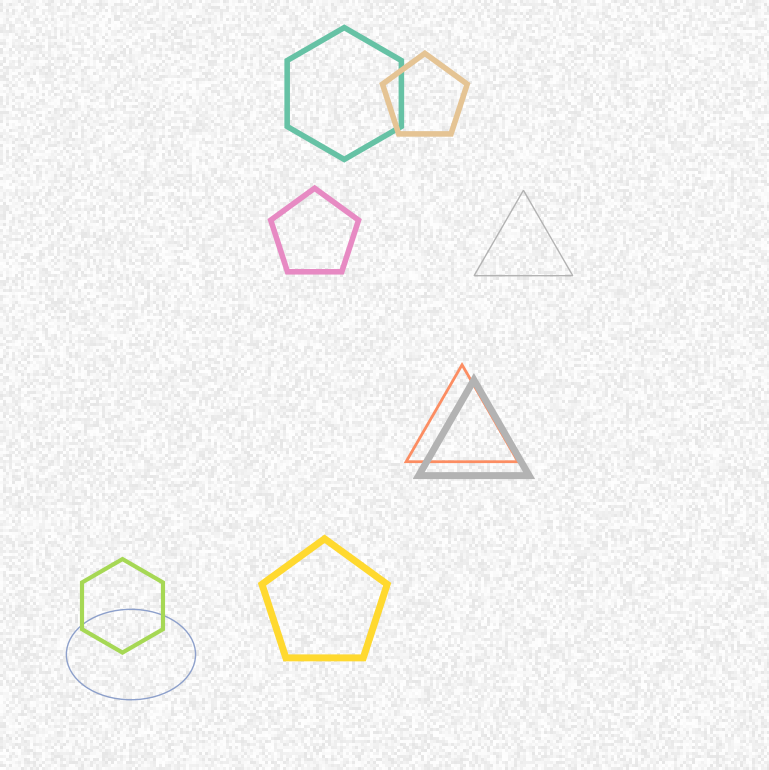[{"shape": "hexagon", "thickness": 2, "radius": 0.43, "center": [0.447, 0.879]}, {"shape": "triangle", "thickness": 1, "radius": 0.42, "center": [0.6, 0.442]}, {"shape": "oval", "thickness": 0.5, "radius": 0.42, "center": [0.17, 0.15]}, {"shape": "pentagon", "thickness": 2, "radius": 0.3, "center": [0.409, 0.696]}, {"shape": "hexagon", "thickness": 1.5, "radius": 0.3, "center": [0.159, 0.213]}, {"shape": "pentagon", "thickness": 2.5, "radius": 0.43, "center": [0.422, 0.215]}, {"shape": "pentagon", "thickness": 2, "radius": 0.29, "center": [0.552, 0.873]}, {"shape": "triangle", "thickness": 2.5, "radius": 0.41, "center": [0.615, 0.424]}, {"shape": "triangle", "thickness": 0.5, "radius": 0.37, "center": [0.68, 0.679]}]